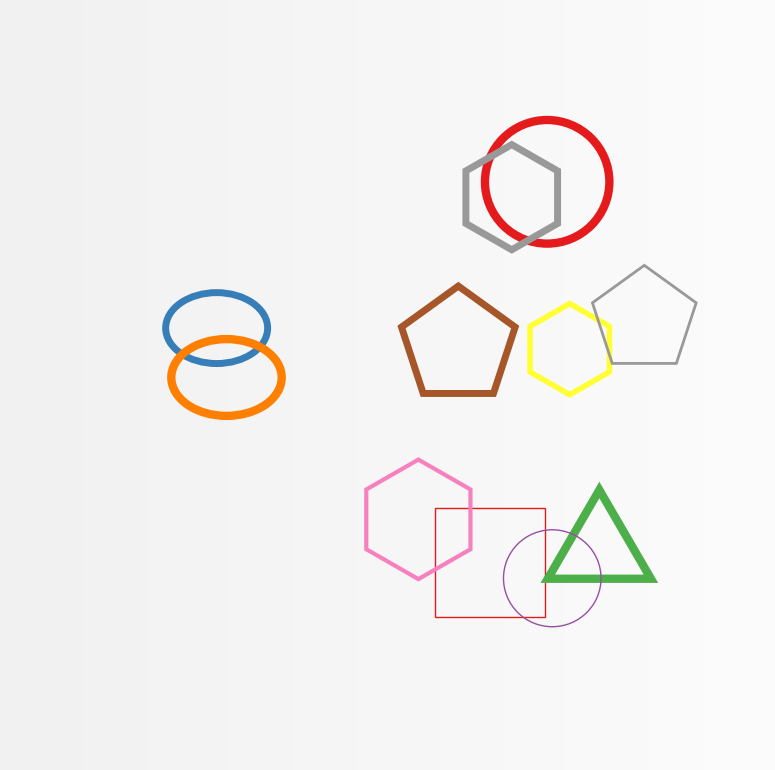[{"shape": "circle", "thickness": 3, "radius": 0.4, "center": [0.706, 0.764]}, {"shape": "square", "thickness": 0.5, "radius": 0.36, "center": [0.632, 0.269]}, {"shape": "oval", "thickness": 2.5, "radius": 0.33, "center": [0.28, 0.574]}, {"shape": "triangle", "thickness": 3, "radius": 0.38, "center": [0.773, 0.287]}, {"shape": "circle", "thickness": 0.5, "radius": 0.31, "center": [0.713, 0.249]}, {"shape": "oval", "thickness": 3, "radius": 0.36, "center": [0.292, 0.51]}, {"shape": "hexagon", "thickness": 2, "radius": 0.3, "center": [0.735, 0.547]}, {"shape": "pentagon", "thickness": 2.5, "radius": 0.39, "center": [0.591, 0.551]}, {"shape": "hexagon", "thickness": 1.5, "radius": 0.39, "center": [0.54, 0.326]}, {"shape": "hexagon", "thickness": 2.5, "radius": 0.34, "center": [0.66, 0.744]}, {"shape": "pentagon", "thickness": 1, "radius": 0.35, "center": [0.831, 0.585]}]